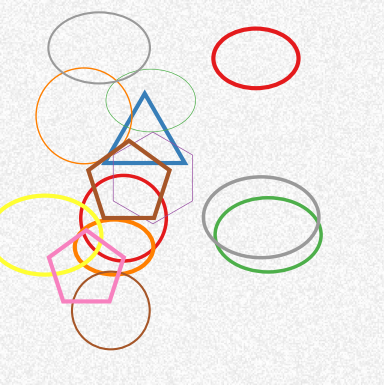[{"shape": "circle", "thickness": 2.5, "radius": 0.56, "center": [0.321, 0.433]}, {"shape": "oval", "thickness": 3, "radius": 0.55, "center": [0.665, 0.848]}, {"shape": "triangle", "thickness": 3, "radius": 0.6, "center": [0.376, 0.637]}, {"shape": "oval", "thickness": 0.5, "radius": 0.58, "center": [0.392, 0.739]}, {"shape": "oval", "thickness": 2.5, "radius": 0.69, "center": [0.696, 0.39]}, {"shape": "hexagon", "thickness": 0.5, "radius": 0.6, "center": [0.397, 0.538]}, {"shape": "circle", "thickness": 1, "radius": 0.62, "center": [0.218, 0.699]}, {"shape": "oval", "thickness": 3, "radius": 0.51, "center": [0.296, 0.358]}, {"shape": "oval", "thickness": 3, "radius": 0.73, "center": [0.117, 0.389]}, {"shape": "circle", "thickness": 1.5, "radius": 0.5, "center": [0.288, 0.194]}, {"shape": "pentagon", "thickness": 3, "radius": 0.55, "center": [0.335, 0.524]}, {"shape": "pentagon", "thickness": 3, "radius": 0.51, "center": [0.224, 0.3]}, {"shape": "oval", "thickness": 1.5, "radius": 0.66, "center": [0.258, 0.876]}, {"shape": "oval", "thickness": 2.5, "radius": 0.75, "center": [0.678, 0.436]}]